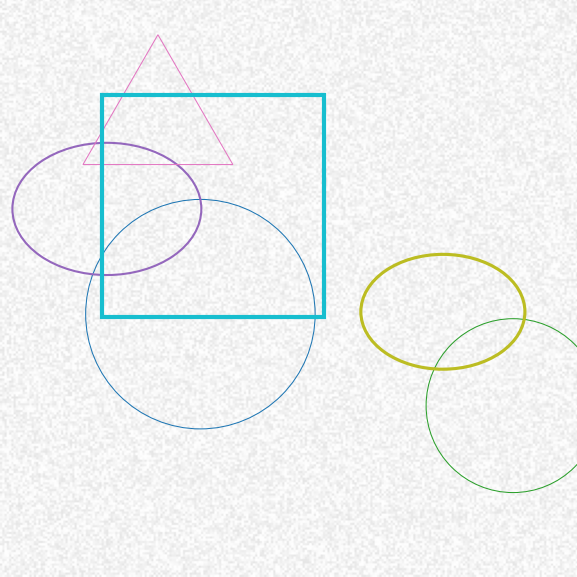[{"shape": "circle", "thickness": 0.5, "radius": 0.99, "center": [0.347, 0.455]}, {"shape": "circle", "thickness": 0.5, "radius": 0.75, "center": [0.888, 0.297]}, {"shape": "oval", "thickness": 1, "radius": 0.82, "center": [0.185, 0.637]}, {"shape": "triangle", "thickness": 0.5, "radius": 0.75, "center": [0.273, 0.789]}, {"shape": "oval", "thickness": 1.5, "radius": 0.71, "center": [0.767, 0.459]}, {"shape": "square", "thickness": 2, "radius": 0.96, "center": [0.369, 0.642]}]